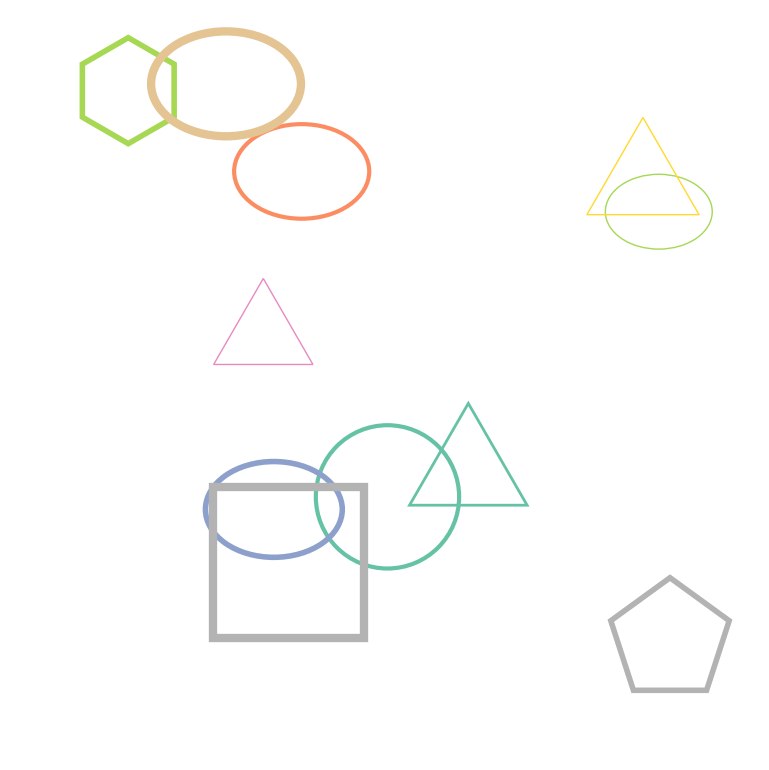[{"shape": "circle", "thickness": 1.5, "radius": 0.47, "center": [0.503, 0.355]}, {"shape": "triangle", "thickness": 1, "radius": 0.44, "center": [0.608, 0.388]}, {"shape": "oval", "thickness": 1.5, "radius": 0.44, "center": [0.392, 0.777]}, {"shape": "oval", "thickness": 2, "radius": 0.44, "center": [0.356, 0.338]}, {"shape": "triangle", "thickness": 0.5, "radius": 0.37, "center": [0.342, 0.564]}, {"shape": "oval", "thickness": 0.5, "radius": 0.35, "center": [0.856, 0.725]}, {"shape": "hexagon", "thickness": 2, "radius": 0.34, "center": [0.167, 0.882]}, {"shape": "triangle", "thickness": 0.5, "radius": 0.42, "center": [0.835, 0.763]}, {"shape": "oval", "thickness": 3, "radius": 0.49, "center": [0.294, 0.891]}, {"shape": "square", "thickness": 3, "radius": 0.49, "center": [0.375, 0.269]}, {"shape": "pentagon", "thickness": 2, "radius": 0.4, "center": [0.87, 0.169]}]